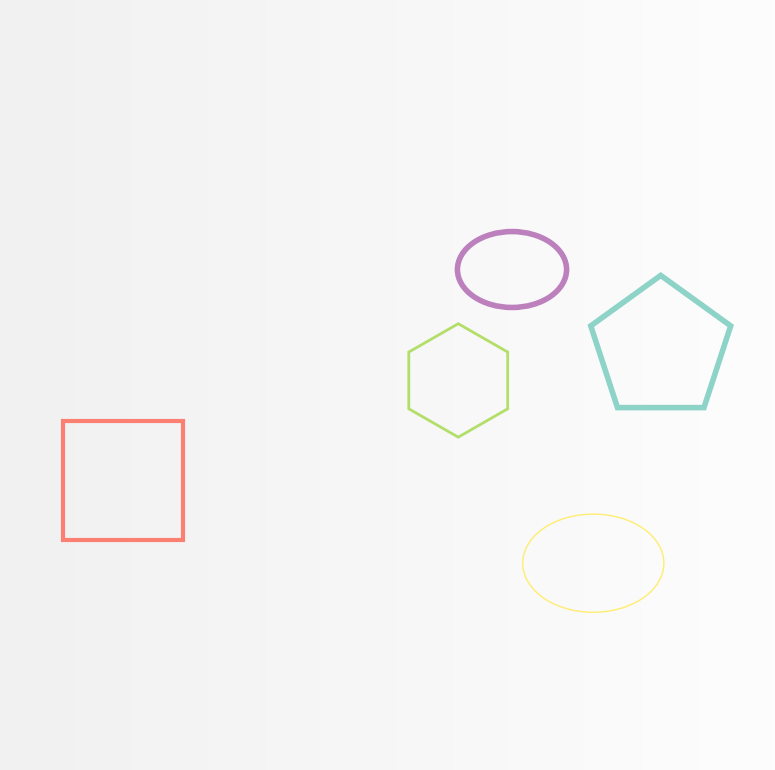[{"shape": "pentagon", "thickness": 2, "radius": 0.47, "center": [0.853, 0.547]}, {"shape": "square", "thickness": 1.5, "radius": 0.39, "center": [0.158, 0.376]}, {"shape": "hexagon", "thickness": 1, "radius": 0.37, "center": [0.591, 0.506]}, {"shape": "oval", "thickness": 2, "radius": 0.35, "center": [0.661, 0.65]}, {"shape": "oval", "thickness": 0.5, "radius": 0.46, "center": [0.766, 0.269]}]